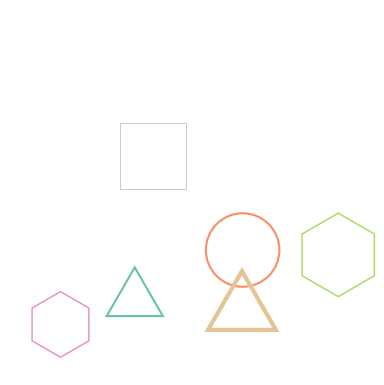[{"shape": "triangle", "thickness": 1.5, "radius": 0.42, "center": [0.35, 0.221]}, {"shape": "circle", "thickness": 1.5, "radius": 0.48, "center": [0.63, 0.351]}, {"shape": "hexagon", "thickness": 1, "radius": 0.43, "center": [0.157, 0.157]}, {"shape": "hexagon", "thickness": 1, "radius": 0.54, "center": [0.879, 0.338]}, {"shape": "triangle", "thickness": 3, "radius": 0.51, "center": [0.628, 0.194]}, {"shape": "square", "thickness": 0.5, "radius": 0.43, "center": [0.398, 0.596]}]